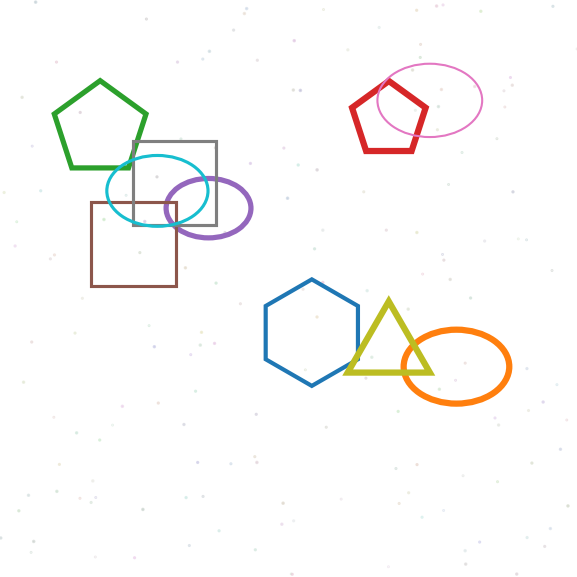[{"shape": "hexagon", "thickness": 2, "radius": 0.46, "center": [0.54, 0.423]}, {"shape": "oval", "thickness": 3, "radius": 0.46, "center": [0.79, 0.364]}, {"shape": "pentagon", "thickness": 2.5, "radius": 0.42, "center": [0.173, 0.776]}, {"shape": "pentagon", "thickness": 3, "radius": 0.34, "center": [0.673, 0.792]}, {"shape": "oval", "thickness": 2.5, "radius": 0.37, "center": [0.361, 0.639]}, {"shape": "square", "thickness": 1.5, "radius": 0.37, "center": [0.231, 0.577]}, {"shape": "oval", "thickness": 1, "radius": 0.45, "center": [0.744, 0.825]}, {"shape": "square", "thickness": 1.5, "radius": 0.36, "center": [0.302, 0.682]}, {"shape": "triangle", "thickness": 3, "radius": 0.41, "center": [0.673, 0.395]}, {"shape": "oval", "thickness": 1.5, "radius": 0.44, "center": [0.273, 0.669]}]